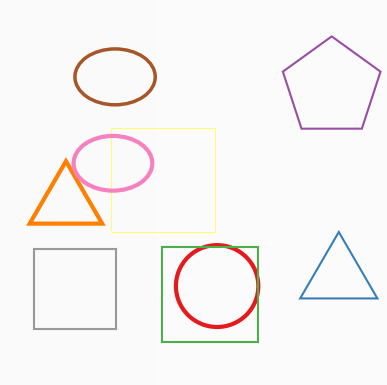[{"shape": "circle", "thickness": 3, "radius": 0.53, "center": [0.56, 0.257]}, {"shape": "triangle", "thickness": 1.5, "radius": 0.58, "center": [0.874, 0.282]}, {"shape": "square", "thickness": 1.5, "radius": 0.62, "center": [0.543, 0.236]}, {"shape": "pentagon", "thickness": 1.5, "radius": 0.66, "center": [0.856, 0.773]}, {"shape": "triangle", "thickness": 3, "radius": 0.54, "center": [0.17, 0.473]}, {"shape": "square", "thickness": 0.5, "radius": 0.67, "center": [0.422, 0.533]}, {"shape": "oval", "thickness": 2.5, "radius": 0.52, "center": [0.297, 0.8]}, {"shape": "oval", "thickness": 3, "radius": 0.51, "center": [0.291, 0.576]}, {"shape": "square", "thickness": 1.5, "radius": 0.52, "center": [0.194, 0.249]}]